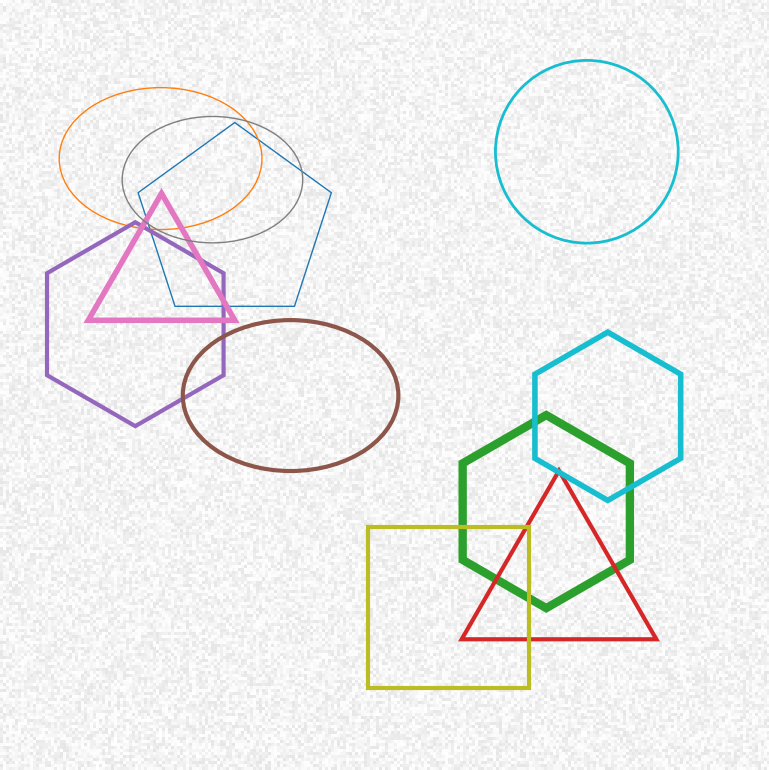[{"shape": "pentagon", "thickness": 0.5, "radius": 0.66, "center": [0.305, 0.709]}, {"shape": "oval", "thickness": 0.5, "radius": 0.66, "center": [0.209, 0.794]}, {"shape": "hexagon", "thickness": 3, "radius": 0.63, "center": [0.709, 0.336]}, {"shape": "triangle", "thickness": 1.5, "radius": 0.73, "center": [0.726, 0.243]}, {"shape": "hexagon", "thickness": 1.5, "radius": 0.66, "center": [0.176, 0.579]}, {"shape": "oval", "thickness": 1.5, "radius": 0.7, "center": [0.377, 0.486]}, {"shape": "triangle", "thickness": 2, "radius": 0.55, "center": [0.21, 0.639]}, {"shape": "oval", "thickness": 0.5, "radius": 0.59, "center": [0.276, 0.767]}, {"shape": "square", "thickness": 1.5, "radius": 0.52, "center": [0.583, 0.211]}, {"shape": "circle", "thickness": 1, "radius": 0.59, "center": [0.762, 0.803]}, {"shape": "hexagon", "thickness": 2, "radius": 0.55, "center": [0.789, 0.459]}]